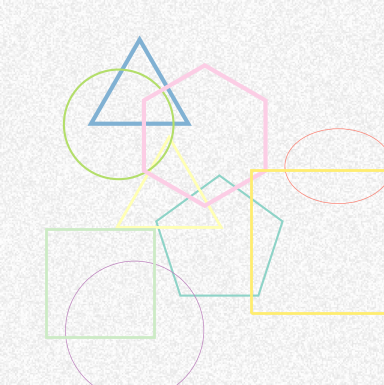[{"shape": "pentagon", "thickness": 1.5, "radius": 0.86, "center": [0.57, 0.372]}, {"shape": "triangle", "thickness": 2, "radius": 0.78, "center": [0.439, 0.487]}, {"shape": "oval", "thickness": 0.5, "radius": 0.69, "center": [0.879, 0.568]}, {"shape": "triangle", "thickness": 3, "radius": 0.73, "center": [0.363, 0.751]}, {"shape": "circle", "thickness": 1.5, "radius": 0.71, "center": [0.308, 0.677]}, {"shape": "hexagon", "thickness": 3, "radius": 0.91, "center": [0.532, 0.648]}, {"shape": "circle", "thickness": 0.5, "radius": 0.9, "center": [0.35, 0.142]}, {"shape": "square", "thickness": 2, "radius": 0.7, "center": [0.259, 0.265]}, {"shape": "square", "thickness": 2, "radius": 0.93, "center": [0.837, 0.373]}]